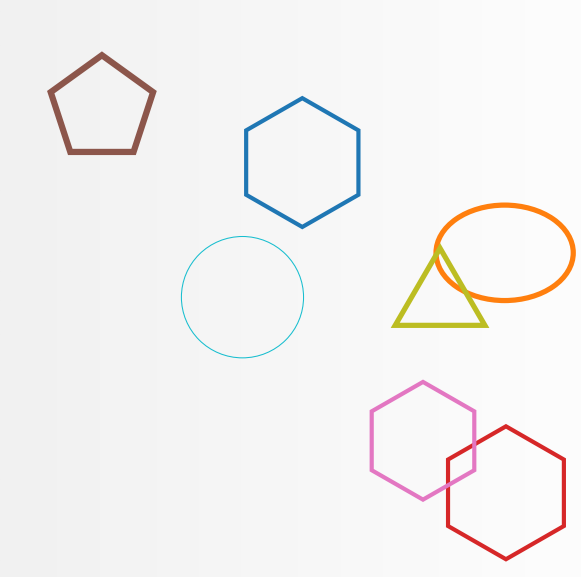[{"shape": "hexagon", "thickness": 2, "radius": 0.56, "center": [0.52, 0.718]}, {"shape": "oval", "thickness": 2.5, "radius": 0.59, "center": [0.868, 0.561]}, {"shape": "hexagon", "thickness": 2, "radius": 0.58, "center": [0.87, 0.146]}, {"shape": "pentagon", "thickness": 3, "radius": 0.46, "center": [0.175, 0.811]}, {"shape": "hexagon", "thickness": 2, "radius": 0.51, "center": [0.728, 0.236]}, {"shape": "triangle", "thickness": 2.5, "radius": 0.45, "center": [0.757, 0.48]}, {"shape": "circle", "thickness": 0.5, "radius": 0.53, "center": [0.417, 0.485]}]